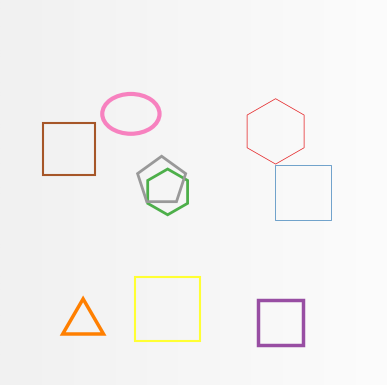[{"shape": "hexagon", "thickness": 0.5, "radius": 0.42, "center": [0.711, 0.659]}, {"shape": "square", "thickness": 0.5, "radius": 0.36, "center": [0.782, 0.499]}, {"shape": "hexagon", "thickness": 2, "radius": 0.3, "center": [0.433, 0.502]}, {"shape": "square", "thickness": 2.5, "radius": 0.29, "center": [0.724, 0.163]}, {"shape": "triangle", "thickness": 2.5, "radius": 0.3, "center": [0.214, 0.163]}, {"shape": "square", "thickness": 1.5, "radius": 0.42, "center": [0.431, 0.197]}, {"shape": "square", "thickness": 1.5, "radius": 0.34, "center": [0.178, 0.613]}, {"shape": "oval", "thickness": 3, "radius": 0.37, "center": [0.338, 0.704]}, {"shape": "pentagon", "thickness": 2, "radius": 0.33, "center": [0.417, 0.529]}]